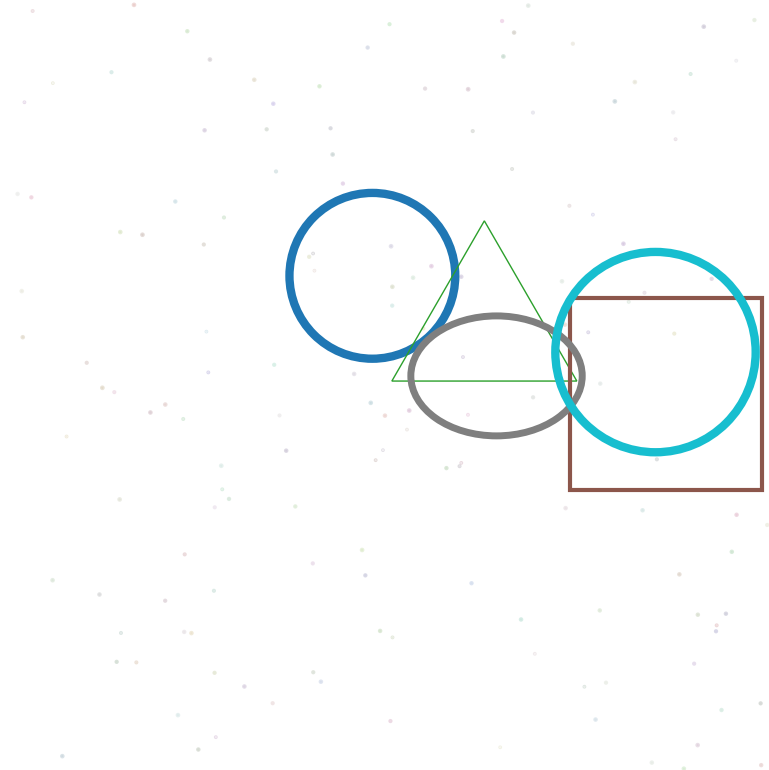[{"shape": "circle", "thickness": 3, "radius": 0.54, "center": [0.484, 0.642]}, {"shape": "triangle", "thickness": 0.5, "radius": 0.69, "center": [0.629, 0.574]}, {"shape": "square", "thickness": 1.5, "radius": 0.62, "center": [0.865, 0.488]}, {"shape": "oval", "thickness": 2.5, "radius": 0.56, "center": [0.645, 0.512]}, {"shape": "circle", "thickness": 3, "radius": 0.65, "center": [0.851, 0.543]}]